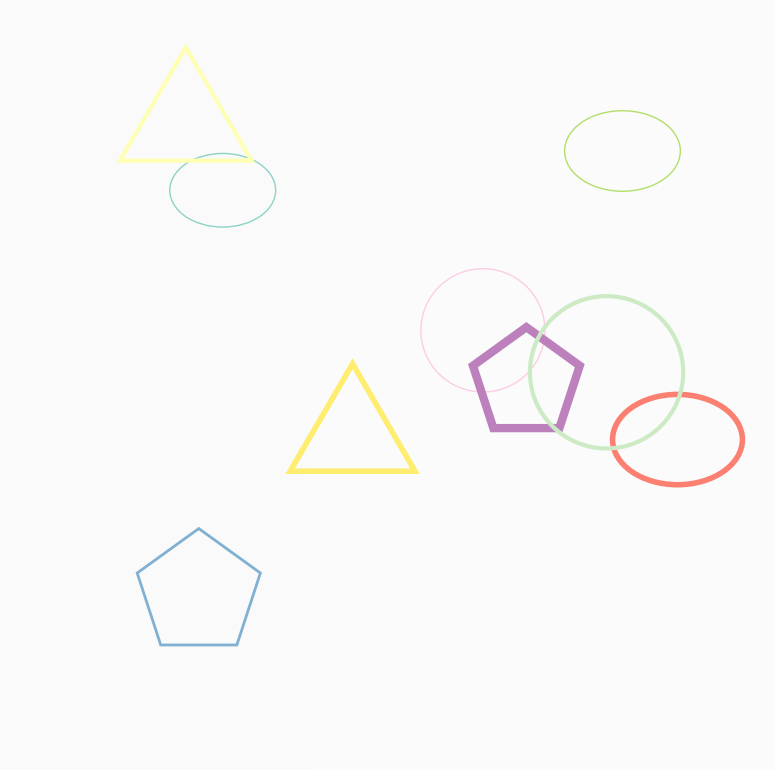[{"shape": "oval", "thickness": 0.5, "radius": 0.34, "center": [0.287, 0.753]}, {"shape": "triangle", "thickness": 1.5, "radius": 0.49, "center": [0.24, 0.84]}, {"shape": "oval", "thickness": 2, "radius": 0.42, "center": [0.874, 0.429]}, {"shape": "pentagon", "thickness": 1, "radius": 0.42, "center": [0.257, 0.23]}, {"shape": "oval", "thickness": 0.5, "radius": 0.37, "center": [0.803, 0.804]}, {"shape": "circle", "thickness": 0.5, "radius": 0.4, "center": [0.623, 0.571]}, {"shape": "pentagon", "thickness": 3, "radius": 0.36, "center": [0.679, 0.503]}, {"shape": "circle", "thickness": 1.5, "radius": 0.49, "center": [0.783, 0.516]}, {"shape": "triangle", "thickness": 2, "radius": 0.47, "center": [0.455, 0.435]}]